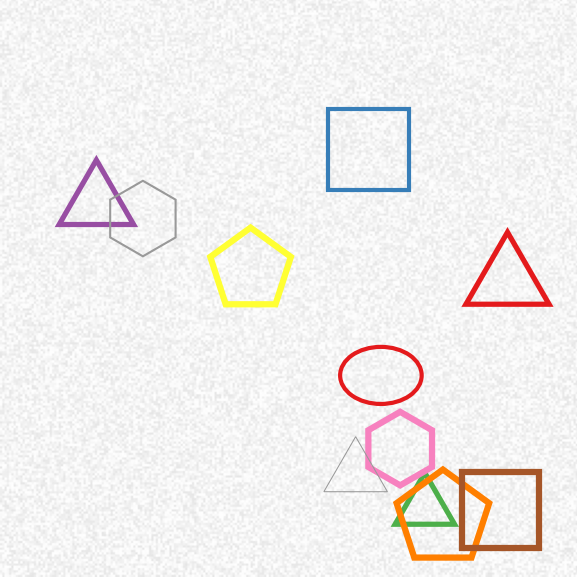[{"shape": "oval", "thickness": 2, "radius": 0.35, "center": [0.66, 0.349]}, {"shape": "triangle", "thickness": 2.5, "radius": 0.42, "center": [0.879, 0.514]}, {"shape": "square", "thickness": 2, "radius": 0.35, "center": [0.638, 0.741]}, {"shape": "triangle", "thickness": 2.5, "radius": 0.3, "center": [0.736, 0.121]}, {"shape": "triangle", "thickness": 2.5, "radius": 0.37, "center": [0.167, 0.648]}, {"shape": "pentagon", "thickness": 3, "radius": 0.42, "center": [0.767, 0.102]}, {"shape": "pentagon", "thickness": 3, "radius": 0.37, "center": [0.434, 0.532]}, {"shape": "square", "thickness": 3, "radius": 0.33, "center": [0.866, 0.116]}, {"shape": "hexagon", "thickness": 3, "radius": 0.32, "center": [0.693, 0.222]}, {"shape": "hexagon", "thickness": 1, "radius": 0.33, "center": [0.247, 0.621]}, {"shape": "triangle", "thickness": 0.5, "radius": 0.32, "center": [0.616, 0.179]}]